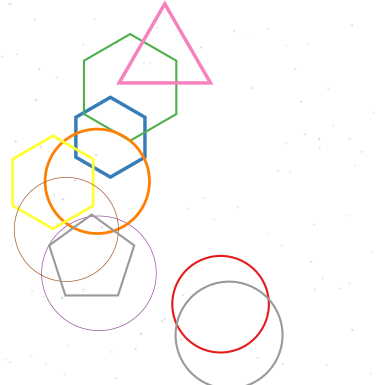[{"shape": "circle", "thickness": 1.5, "radius": 0.63, "center": [0.573, 0.21]}, {"shape": "hexagon", "thickness": 2.5, "radius": 0.52, "center": [0.287, 0.644]}, {"shape": "hexagon", "thickness": 1.5, "radius": 0.69, "center": [0.338, 0.773]}, {"shape": "circle", "thickness": 0.5, "radius": 0.74, "center": [0.257, 0.29]}, {"shape": "circle", "thickness": 2, "radius": 0.68, "center": [0.253, 0.529]}, {"shape": "hexagon", "thickness": 2, "radius": 0.6, "center": [0.137, 0.526]}, {"shape": "circle", "thickness": 0.5, "radius": 0.68, "center": [0.172, 0.404]}, {"shape": "triangle", "thickness": 2.5, "radius": 0.69, "center": [0.428, 0.853]}, {"shape": "circle", "thickness": 1.5, "radius": 0.69, "center": [0.595, 0.13]}, {"shape": "pentagon", "thickness": 1.5, "radius": 0.58, "center": [0.238, 0.327]}]